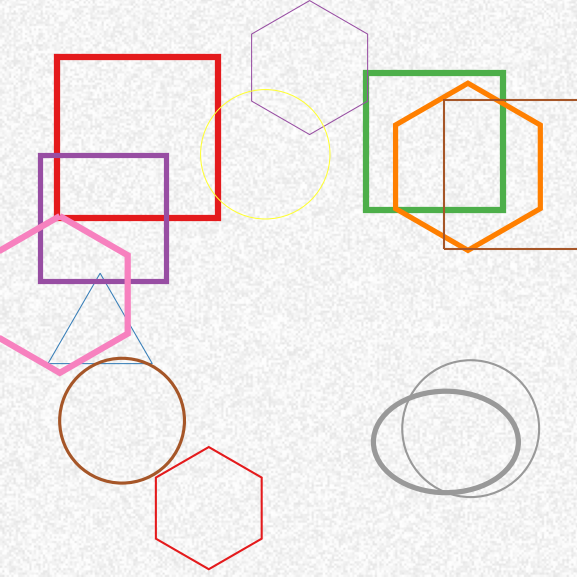[{"shape": "hexagon", "thickness": 1, "radius": 0.53, "center": [0.362, 0.119]}, {"shape": "square", "thickness": 3, "radius": 0.7, "center": [0.238, 0.761]}, {"shape": "triangle", "thickness": 0.5, "radius": 0.52, "center": [0.173, 0.422]}, {"shape": "square", "thickness": 3, "radius": 0.59, "center": [0.753, 0.754]}, {"shape": "hexagon", "thickness": 0.5, "radius": 0.58, "center": [0.536, 0.882]}, {"shape": "square", "thickness": 2.5, "radius": 0.55, "center": [0.178, 0.622]}, {"shape": "hexagon", "thickness": 2.5, "radius": 0.72, "center": [0.81, 0.71]}, {"shape": "circle", "thickness": 0.5, "radius": 0.56, "center": [0.459, 0.732]}, {"shape": "square", "thickness": 1, "radius": 0.65, "center": [0.898, 0.697]}, {"shape": "circle", "thickness": 1.5, "radius": 0.54, "center": [0.211, 0.271]}, {"shape": "hexagon", "thickness": 3, "radius": 0.68, "center": [0.104, 0.489]}, {"shape": "circle", "thickness": 1, "radius": 0.59, "center": [0.815, 0.257]}, {"shape": "oval", "thickness": 2.5, "radius": 0.63, "center": [0.772, 0.234]}]